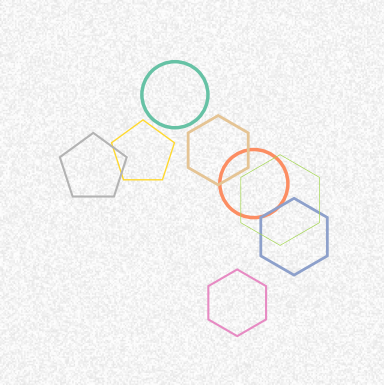[{"shape": "circle", "thickness": 2.5, "radius": 0.43, "center": [0.454, 0.754]}, {"shape": "circle", "thickness": 2.5, "radius": 0.44, "center": [0.659, 0.523]}, {"shape": "hexagon", "thickness": 2, "radius": 0.5, "center": [0.764, 0.385]}, {"shape": "hexagon", "thickness": 1.5, "radius": 0.43, "center": [0.616, 0.214]}, {"shape": "hexagon", "thickness": 0.5, "radius": 0.59, "center": [0.728, 0.48]}, {"shape": "pentagon", "thickness": 1, "radius": 0.43, "center": [0.371, 0.603]}, {"shape": "hexagon", "thickness": 2, "radius": 0.45, "center": [0.567, 0.61]}, {"shape": "pentagon", "thickness": 1.5, "radius": 0.46, "center": [0.242, 0.563]}]